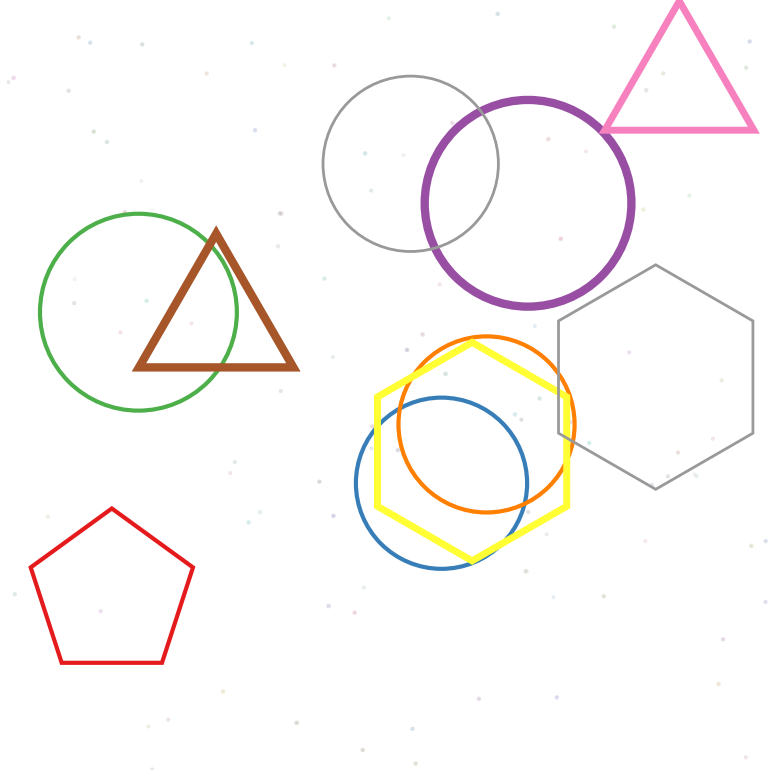[{"shape": "pentagon", "thickness": 1.5, "radius": 0.55, "center": [0.145, 0.229]}, {"shape": "circle", "thickness": 1.5, "radius": 0.56, "center": [0.573, 0.372]}, {"shape": "circle", "thickness": 1.5, "radius": 0.64, "center": [0.18, 0.595]}, {"shape": "circle", "thickness": 3, "radius": 0.67, "center": [0.686, 0.736]}, {"shape": "circle", "thickness": 1.5, "radius": 0.57, "center": [0.632, 0.449]}, {"shape": "hexagon", "thickness": 2.5, "radius": 0.71, "center": [0.613, 0.414]}, {"shape": "triangle", "thickness": 3, "radius": 0.58, "center": [0.281, 0.581]}, {"shape": "triangle", "thickness": 2.5, "radius": 0.56, "center": [0.882, 0.887]}, {"shape": "hexagon", "thickness": 1, "radius": 0.73, "center": [0.852, 0.51]}, {"shape": "circle", "thickness": 1, "radius": 0.57, "center": [0.533, 0.787]}]